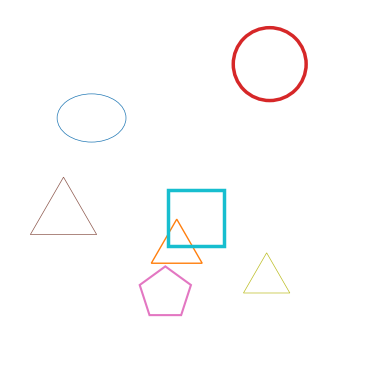[{"shape": "oval", "thickness": 0.5, "radius": 0.45, "center": [0.238, 0.694]}, {"shape": "triangle", "thickness": 1, "radius": 0.38, "center": [0.459, 0.354]}, {"shape": "circle", "thickness": 2.5, "radius": 0.47, "center": [0.701, 0.833]}, {"shape": "triangle", "thickness": 0.5, "radius": 0.5, "center": [0.165, 0.44]}, {"shape": "pentagon", "thickness": 1.5, "radius": 0.35, "center": [0.429, 0.238]}, {"shape": "triangle", "thickness": 0.5, "radius": 0.35, "center": [0.693, 0.274]}, {"shape": "square", "thickness": 2.5, "radius": 0.36, "center": [0.51, 0.433]}]